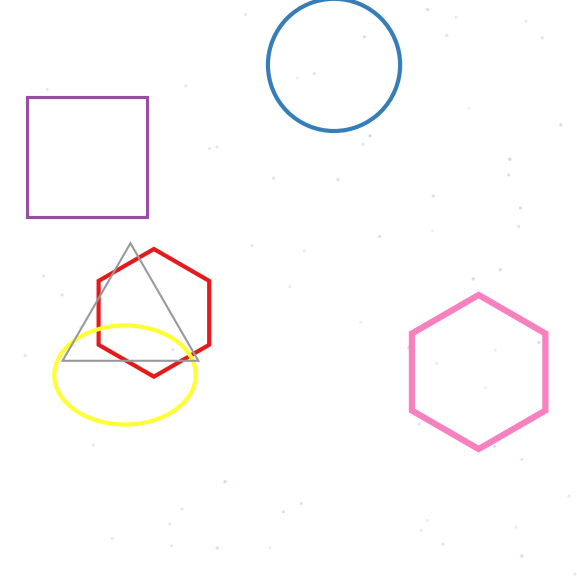[{"shape": "hexagon", "thickness": 2, "radius": 0.55, "center": [0.267, 0.457]}, {"shape": "circle", "thickness": 2, "radius": 0.57, "center": [0.578, 0.887]}, {"shape": "square", "thickness": 1.5, "radius": 0.52, "center": [0.151, 0.728]}, {"shape": "oval", "thickness": 2, "radius": 0.61, "center": [0.217, 0.35]}, {"shape": "hexagon", "thickness": 3, "radius": 0.67, "center": [0.829, 0.355]}, {"shape": "triangle", "thickness": 1, "radius": 0.68, "center": [0.226, 0.442]}]